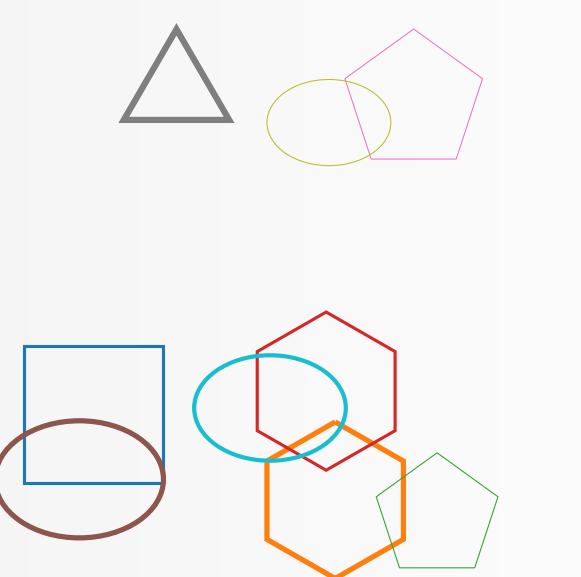[{"shape": "square", "thickness": 1.5, "radius": 0.6, "center": [0.16, 0.281]}, {"shape": "hexagon", "thickness": 2.5, "radius": 0.68, "center": [0.577, 0.133]}, {"shape": "pentagon", "thickness": 0.5, "radius": 0.55, "center": [0.752, 0.105]}, {"shape": "hexagon", "thickness": 1.5, "radius": 0.68, "center": [0.561, 0.322]}, {"shape": "oval", "thickness": 2.5, "radius": 0.72, "center": [0.136, 0.169]}, {"shape": "pentagon", "thickness": 0.5, "radius": 0.62, "center": [0.712, 0.824]}, {"shape": "triangle", "thickness": 3, "radius": 0.52, "center": [0.304, 0.844]}, {"shape": "oval", "thickness": 0.5, "radius": 0.53, "center": [0.566, 0.787]}, {"shape": "oval", "thickness": 2, "radius": 0.65, "center": [0.465, 0.293]}]